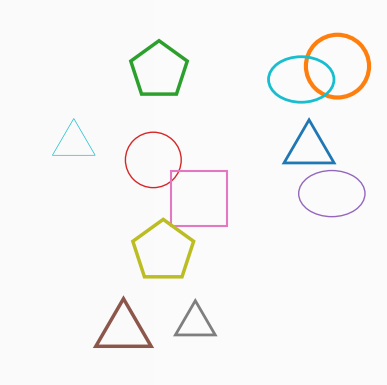[{"shape": "triangle", "thickness": 2, "radius": 0.37, "center": [0.798, 0.614]}, {"shape": "circle", "thickness": 3, "radius": 0.41, "center": [0.871, 0.828]}, {"shape": "pentagon", "thickness": 2.5, "radius": 0.38, "center": [0.41, 0.818]}, {"shape": "circle", "thickness": 1, "radius": 0.36, "center": [0.396, 0.585]}, {"shape": "oval", "thickness": 1, "radius": 0.43, "center": [0.856, 0.497]}, {"shape": "triangle", "thickness": 2.5, "radius": 0.41, "center": [0.319, 0.142]}, {"shape": "square", "thickness": 1.5, "radius": 0.36, "center": [0.514, 0.484]}, {"shape": "triangle", "thickness": 2, "radius": 0.3, "center": [0.504, 0.16]}, {"shape": "pentagon", "thickness": 2.5, "radius": 0.41, "center": [0.421, 0.348]}, {"shape": "triangle", "thickness": 0.5, "radius": 0.32, "center": [0.19, 0.629]}, {"shape": "oval", "thickness": 2, "radius": 0.42, "center": [0.777, 0.794]}]